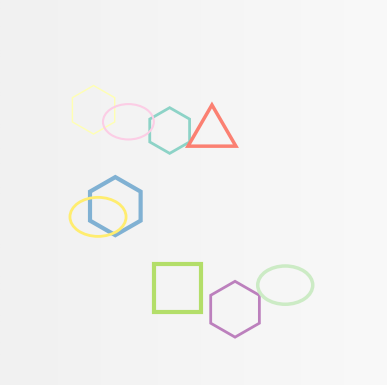[{"shape": "hexagon", "thickness": 2, "radius": 0.3, "center": [0.438, 0.661]}, {"shape": "hexagon", "thickness": 1, "radius": 0.32, "center": [0.241, 0.715]}, {"shape": "triangle", "thickness": 2.5, "radius": 0.36, "center": [0.547, 0.656]}, {"shape": "hexagon", "thickness": 3, "radius": 0.38, "center": [0.298, 0.465]}, {"shape": "square", "thickness": 3, "radius": 0.31, "center": [0.458, 0.252]}, {"shape": "oval", "thickness": 1.5, "radius": 0.33, "center": [0.331, 0.684]}, {"shape": "hexagon", "thickness": 2, "radius": 0.36, "center": [0.607, 0.197]}, {"shape": "oval", "thickness": 2.5, "radius": 0.35, "center": [0.736, 0.259]}, {"shape": "oval", "thickness": 2, "radius": 0.36, "center": [0.253, 0.437]}]